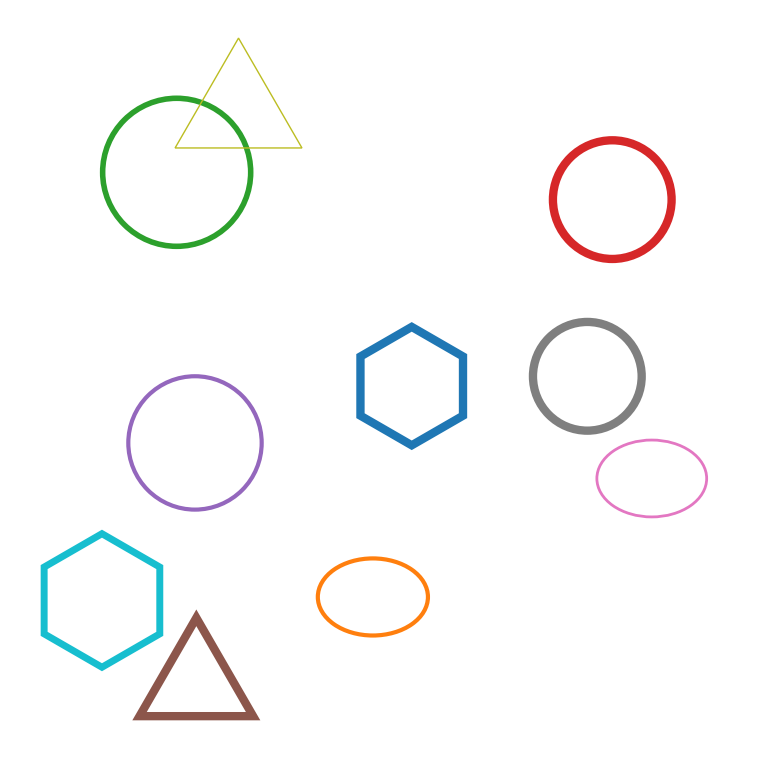[{"shape": "hexagon", "thickness": 3, "radius": 0.38, "center": [0.535, 0.499]}, {"shape": "oval", "thickness": 1.5, "radius": 0.36, "center": [0.484, 0.225]}, {"shape": "circle", "thickness": 2, "radius": 0.48, "center": [0.229, 0.776]}, {"shape": "circle", "thickness": 3, "radius": 0.39, "center": [0.795, 0.741]}, {"shape": "circle", "thickness": 1.5, "radius": 0.43, "center": [0.253, 0.425]}, {"shape": "triangle", "thickness": 3, "radius": 0.43, "center": [0.255, 0.113]}, {"shape": "oval", "thickness": 1, "radius": 0.36, "center": [0.846, 0.379]}, {"shape": "circle", "thickness": 3, "radius": 0.35, "center": [0.763, 0.511]}, {"shape": "triangle", "thickness": 0.5, "radius": 0.48, "center": [0.31, 0.855]}, {"shape": "hexagon", "thickness": 2.5, "radius": 0.43, "center": [0.132, 0.22]}]